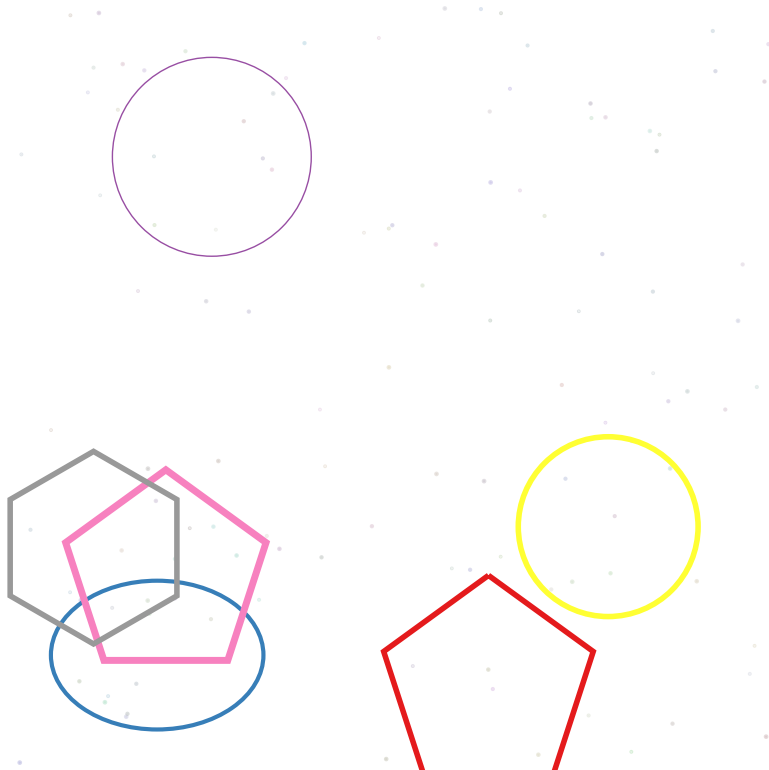[{"shape": "pentagon", "thickness": 2, "radius": 0.72, "center": [0.634, 0.11]}, {"shape": "oval", "thickness": 1.5, "radius": 0.69, "center": [0.204, 0.149]}, {"shape": "circle", "thickness": 0.5, "radius": 0.65, "center": [0.275, 0.796]}, {"shape": "circle", "thickness": 2, "radius": 0.58, "center": [0.79, 0.316]}, {"shape": "pentagon", "thickness": 2.5, "radius": 0.68, "center": [0.215, 0.253]}, {"shape": "hexagon", "thickness": 2, "radius": 0.63, "center": [0.121, 0.289]}]